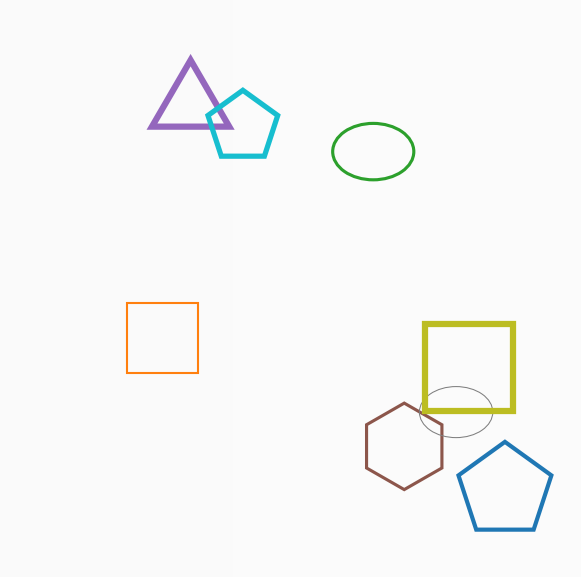[{"shape": "pentagon", "thickness": 2, "radius": 0.42, "center": [0.869, 0.15]}, {"shape": "square", "thickness": 1, "radius": 0.3, "center": [0.279, 0.414]}, {"shape": "oval", "thickness": 1.5, "radius": 0.35, "center": [0.642, 0.737]}, {"shape": "triangle", "thickness": 3, "radius": 0.38, "center": [0.328, 0.818]}, {"shape": "hexagon", "thickness": 1.5, "radius": 0.37, "center": [0.695, 0.226]}, {"shape": "oval", "thickness": 0.5, "radius": 0.32, "center": [0.785, 0.286]}, {"shape": "square", "thickness": 3, "radius": 0.38, "center": [0.807, 0.363]}, {"shape": "pentagon", "thickness": 2.5, "radius": 0.32, "center": [0.418, 0.78]}]